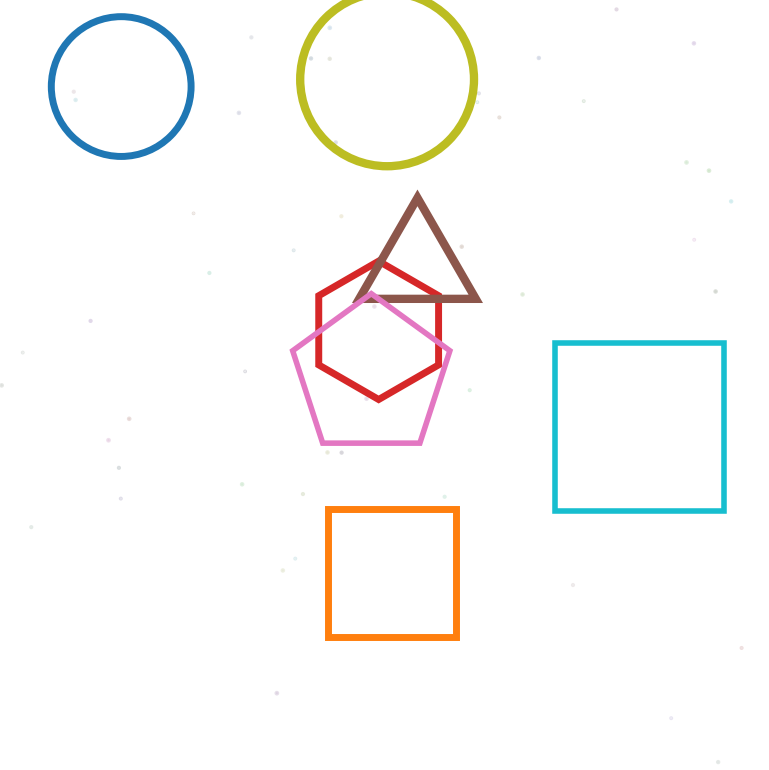[{"shape": "circle", "thickness": 2.5, "radius": 0.45, "center": [0.157, 0.888]}, {"shape": "square", "thickness": 2.5, "radius": 0.42, "center": [0.509, 0.256]}, {"shape": "hexagon", "thickness": 2.5, "radius": 0.45, "center": [0.492, 0.571]}, {"shape": "triangle", "thickness": 3, "radius": 0.44, "center": [0.542, 0.656]}, {"shape": "pentagon", "thickness": 2, "radius": 0.54, "center": [0.482, 0.511]}, {"shape": "circle", "thickness": 3, "radius": 0.56, "center": [0.503, 0.897]}, {"shape": "square", "thickness": 2, "radius": 0.55, "center": [0.831, 0.446]}]